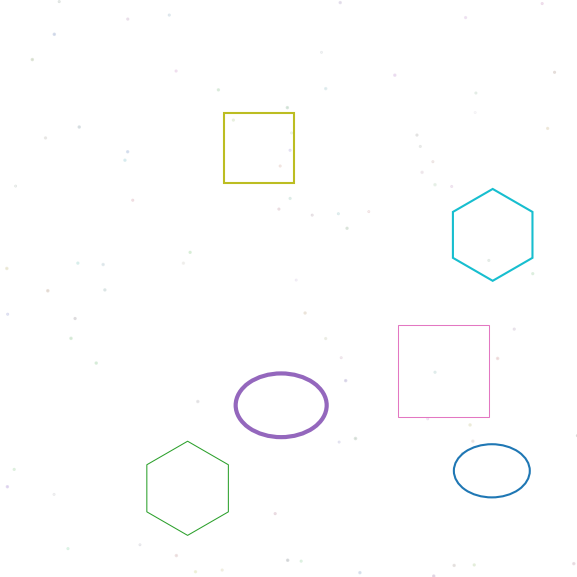[{"shape": "oval", "thickness": 1, "radius": 0.33, "center": [0.852, 0.184]}, {"shape": "hexagon", "thickness": 0.5, "radius": 0.41, "center": [0.325, 0.154]}, {"shape": "oval", "thickness": 2, "radius": 0.39, "center": [0.487, 0.297]}, {"shape": "square", "thickness": 0.5, "radius": 0.39, "center": [0.768, 0.357]}, {"shape": "square", "thickness": 1, "radius": 0.3, "center": [0.449, 0.743]}, {"shape": "hexagon", "thickness": 1, "radius": 0.4, "center": [0.853, 0.592]}]